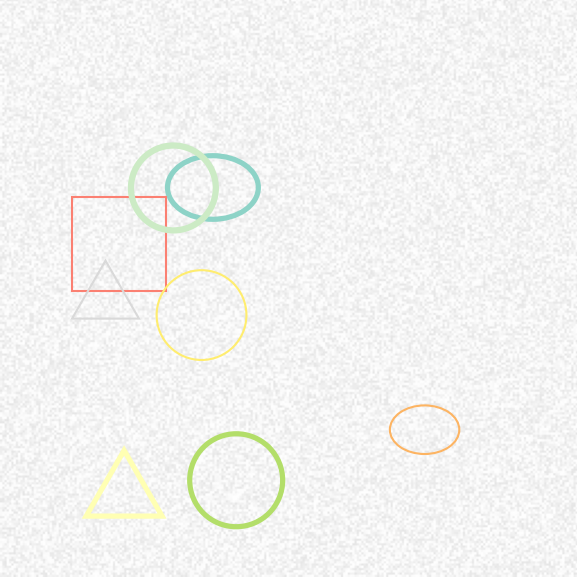[{"shape": "oval", "thickness": 2.5, "radius": 0.39, "center": [0.369, 0.674]}, {"shape": "triangle", "thickness": 2.5, "radius": 0.38, "center": [0.215, 0.143]}, {"shape": "square", "thickness": 1, "radius": 0.41, "center": [0.205, 0.577]}, {"shape": "oval", "thickness": 1, "radius": 0.3, "center": [0.735, 0.255]}, {"shape": "circle", "thickness": 2.5, "radius": 0.4, "center": [0.409, 0.168]}, {"shape": "triangle", "thickness": 1, "radius": 0.33, "center": [0.183, 0.481]}, {"shape": "circle", "thickness": 3, "radius": 0.37, "center": [0.3, 0.674]}, {"shape": "circle", "thickness": 1, "radius": 0.39, "center": [0.349, 0.454]}]